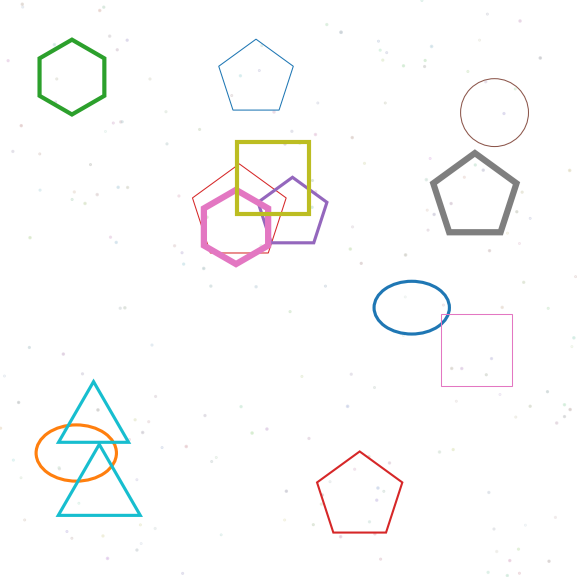[{"shape": "pentagon", "thickness": 0.5, "radius": 0.34, "center": [0.443, 0.863]}, {"shape": "oval", "thickness": 1.5, "radius": 0.33, "center": [0.713, 0.466]}, {"shape": "oval", "thickness": 1.5, "radius": 0.35, "center": [0.132, 0.215]}, {"shape": "hexagon", "thickness": 2, "radius": 0.32, "center": [0.125, 0.866]}, {"shape": "pentagon", "thickness": 1, "radius": 0.39, "center": [0.623, 0.14]}, {"shape": "pentagon", "thickness": 0.5, "radius": 0.43, "center": [0.414, 0.63]}, {"shape": "pentagon", "thickness": 1.5, "radius": 0.31, "center": [0.506, 0.629]}, {"shape": "circle", "thickness": 0.5, "radius": 0.29, "center": [0.856, 0.804]}, {"shape": "hexagon", "thickness": 3, "radius": 0.32, "center": [0.409, 0.606]}, {"shape": "square", "thickness": 0.5, "radius": 0.31, "center": [0.825, 0.393]}, {"shape": "pentagon", "thickness": 3, "radius": 0.38, "center": [0.822, 0.658]}, {"shape": "square", "thickness": 2, "radius": 0.31, "center": [0.473, 0.691]}, {"shape": "triangle", "thickness": 1.5, "radius": 0.41, "center": [0.172, 0.148]}, {"shape": "triangle", "thickness": 1.5, "radius": 0.35, "center": [0.162, 0.268]}]